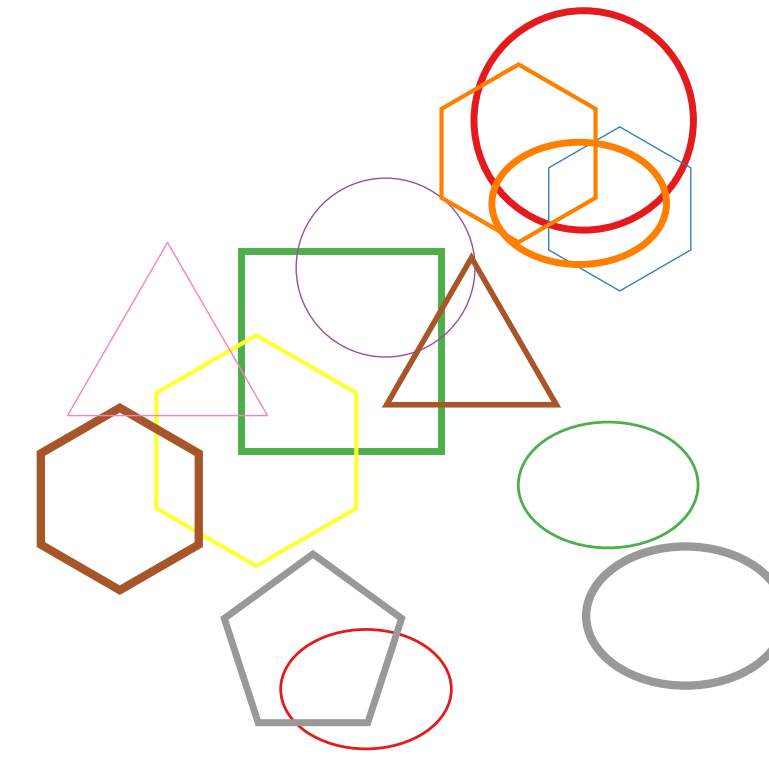[{"shape": "circle", "thickness": 2.5, "radius": 0.71, "center": [0.758, 0.844]}, {"shape": "oval", "thickness": 1, "radius": 0.55, "center": [0.475, 0.105]}, {"shape": "hexagon", "thickness": 0.5, "radius": 0.53, "center": [0.805, 0.729]}, {"shape": "square", "thickness": 2.5, "radius": 0.65, "center": [0.443, 0.545]}, {"shape": "oval", "thickness": 1, "radius": 0.58, "center": [0.79, 0.37]}, {"shape": "circle", "thickness": 0.5, "radius": 0.58, "center": [0.501, 0.652]}, {"shape": "hexagon", "thickness": 1.5, "radius": 0.58, "center": [0.673, 0.801]}, {"shape": "oval", "thickness": 2.5, "radius": 0.57, "center": [0.752, 0.736]}, {"shape": "hexagon", "thickness": 1.5, "radius": 0.75, "center": [0.333, 0.415]}, {"shape": "hexagon", "thickness": 3, "radius": 0.59, "center": [0.156, 0.352]}, {"shape": "triangle", "thickness": 2, "radius": 0.64, "center": [0.612, 0.538]}, {"shape": "triangle", "thickness": 0.5, "radius": 0.75, "center": [0.218, 0.535]}, {"shape": "pentagon", "thickness": 2.5, "radius": 0.61, "center": [0.406, 0.159]}, {"shape": "oval", "thickness": 3, "radius": 0.65, "center": [0.89, 0.2]}]